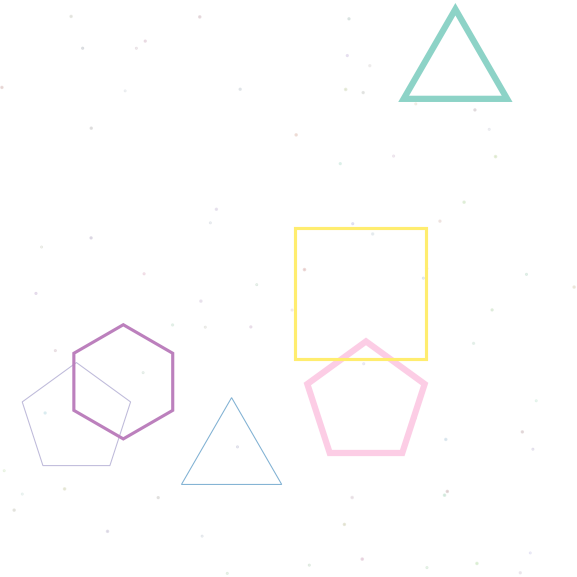[{"shape": "triangle", "thickness": 3, "radius": 0.52, "center": [0.789, 0.88]}, {"shape": "pentagon", "thickness": 0.5, "radius": 0.49, "center": [0.132, 0.273]}, {"shape": "triangle", "thickness": 0.5, "radius": 0.5, "center": [0.401, 0.21]}, {"shape": "pentagon", "thickness": 3, "radius": 0.53, "center": [0.634, 0.301]}, {"shape": "hexagon", "thickness": 1.5, "radius": 0.49, "center": [0.213, 0.338]}, {"shape": "square", "thickness": 1.5, "radius": 0.57, "center": [0.624, 0.491]}]